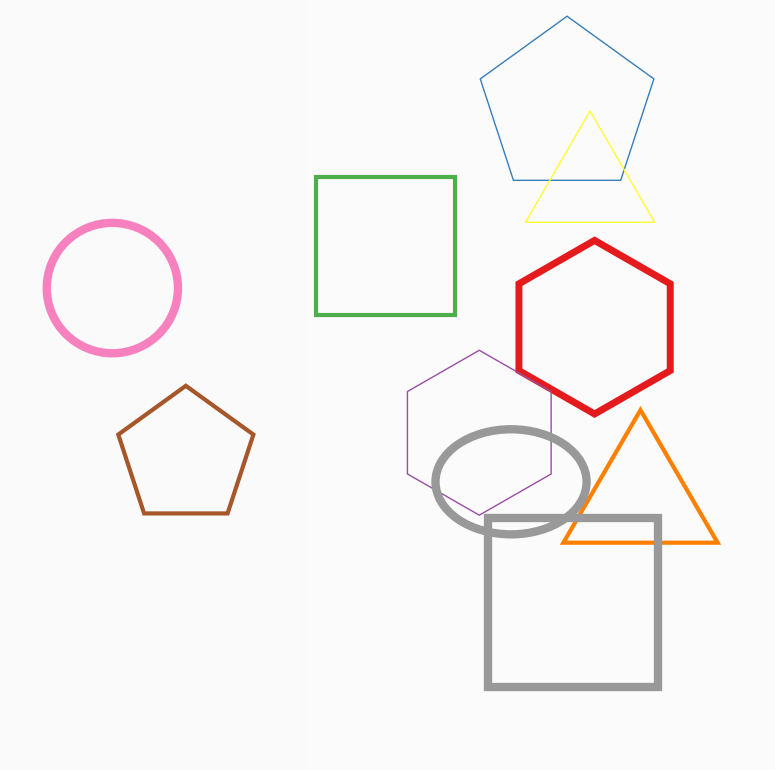[{"shape": "hexagon", "thickness": 2.5, "radius": 0.56, "center": [0.767, 0.575]}, {"shape": "pentagon", "thickness": 0.5, "radius": 0.59, "center": [0.732, 0.861]}, {"shape": "square", "thickness": 1.5, "radius": 0.45, "center": [0.497, 0.68]}, {"shape": "hexagon", "thickness": 0.5, "radius": 0.54, "center": [0.618, 0.438]}, {"shape": "triangle", "thickness": 1.5, "radius": 0.57, "center": [0.826, 0.353]}, {"shape": "triangle", "thickness": 0.5, "radius": 0.48, "center": [0.761, 0.759]}, {"shape": "pentagon", "thickness": 1.5, "radius": 0.46, "center": [0.24, 0.407]}, {"shape": "circle", "thickness": 3, "radius": 0.42, "center": [0.145, 0.626]}, {"shape": "oval", "thickness": 3, "radius": 0.49, "center": [0.659, 0.374]}, {"shape": "square", "thickness": 3, "radius": 0.55, "center": [0.739, 0.218]}]